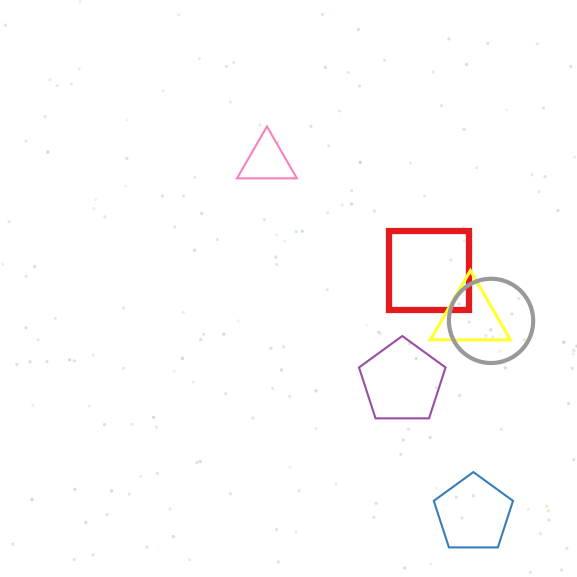[{"shape": "square", "thickness": 3, "radius": 0.35, "center": [0.742, 0.531]}, {"shape": "pentagon", "thickness": 1, "radius": 0.36, "center": [0.82, 0.11]}, {"shape": "pentagon", "thickness": 1, "radius": 0.39, "center": [0.697, 0.338]}, {"shape": "triangle", "thickness": 1.5, "radius": 0.4, "center": [0.815, 0.451]}, {"shape": "triangle", "thickness": 1, "radius": 0.3, "center": [0.462, 0.72]}, {"shape": "circle", "thickness": 2, "radius": 0.36, "center": [0.85, 0.443]}]